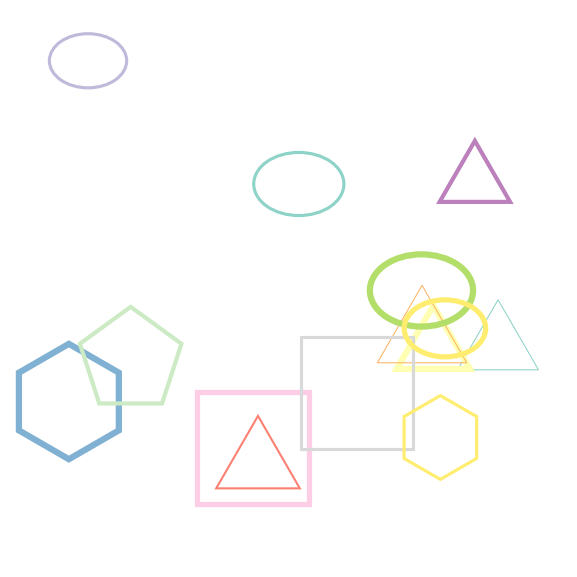[{"shape": "oval", "thickness": 1.5, "radius": 0.39, "center": [0.517, 0.681]}, {"shape": "triangle", "thickness": 0.5, "radius": 0.4, "center": [0.862, 0.399]}, {"shape": "triangle", "thickness": 3, "radius": 0.37, "center": [0.75, 0.397]}, {"shape": "oval", "thickness": 1.5, "radius": 0.33, "center": [0.152, 0.894]}, {"shape": "triangle", "thickness": 1, "radius": 0.42, "center": [0.447, 0.195]}, {"shape": "hexagon", "thickness": 3, "radius": 0.5, "center": [0.119, 0.304]}, {"shape": "triangle", "thickness": 0.5, "radius": 0.45, "center": [0.731, 0.416]}, {"shape": "oval", "thickness": 3, "radius": 0.45, "center": [0.73, 0.496]}, {"shape": "square", "thickness": 2.5, "radius": 0.49, "center": [0.439, 0.223]}, {"shape": "square", "thickness": 1.5, "radius": 0.48, "center": [0.618, 0.318]}, {"shape": "triangle", "thickness": 2, "radius": 0.35, "center": [0.822, 0.685]}, {"shape": "pentagon", "thickness": 2, "radius": 0.46, "center": [0.226, 0.375]}, {"shape": "hexagon", "thickness": 1.5, "radius": 0.36, "center": [0.763, 0.242]}, {"shape": "oval", "thickness": 2.5, "radius": 0.35, "center": [0.77, 0.431]}]